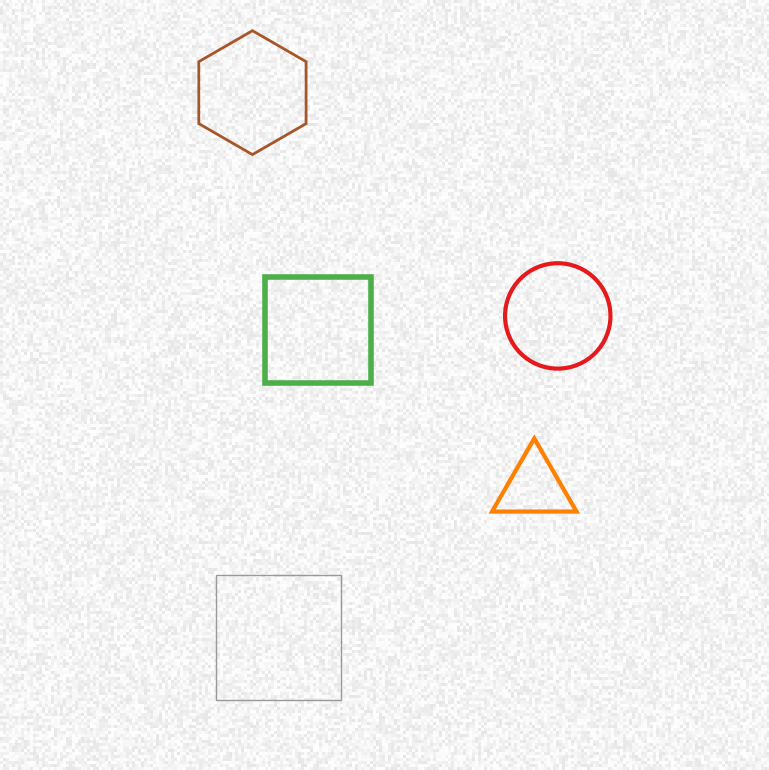[{"shape": "circle", "thickness": 1.5, "radius": 0.34, "center": [0.724, 0.59]}, {"shape": "square", "thickness": 2, "radius": 0.34, "center": [0.413, 0.571]}, {"shape": "triangle", "thickness": 1.5, "radius": 0.32, "center": [0.694, 0.367]}, {"shape": "hexagon", "thickness": 1, "radius": 0.4, "center": [0.328, 0.88]}, {"shape": "square", "thickness": 0.5, "radius": 0.4, "center": [0.362, 0.172]}]